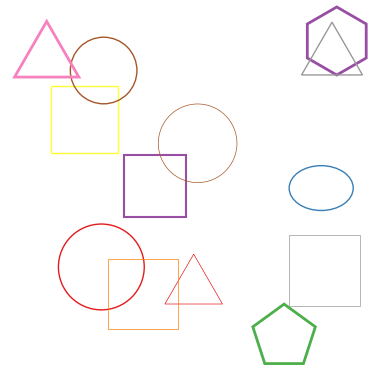[{"shape": "triangle", "thickness": 0.5, "radius": 0.43, "center": [0.503, 0.254]}, {"shape": "circle", "thickness": 1, "radius": 0.56, "center": [0.263, 0.307]}, {"shape": "oval", "thickness": 1, "radius": 0.42, "center": [0.834, 0.511]}, {"shape": "pentagon", "thickness": 2, "radius": 0.43, "center": [0.738, 0.125]}, {"shape": "square", "thickness": 1.5, "radius": 0.41, "center": [0.402, 0.517]}, {"shape": "hexagon", "thickness": 2, "radius": 0.44, "center": [0.875, 0.894]}, {"shape": "square", "thickness": 0.5, "radius": 0.46, "center": [0.371, 0.236]}, {"shape": "square", "thickness": 1, "radius": 0.43, "center": [0.22, 0.691]}, {"shape": "circle", "thickness": 1, "radius": 0.43, "center": [0.269, 0.817]}, {"shape": "circle", "thickness": 0.5, "radius": 0.51, "center": [0.513, 0.628]}, {"shape": "triangle", "thickness": 2, "radius": 0.48, "center": [0.121, 0.848]}, {"shape": "triangle", "thickness": 1, "radius": 0.46, "center": [0.862, 0.851]}, {"shape": "square", "thickness": 0.5, "radius": 0.46, "center": [0.843, 0.297]}]